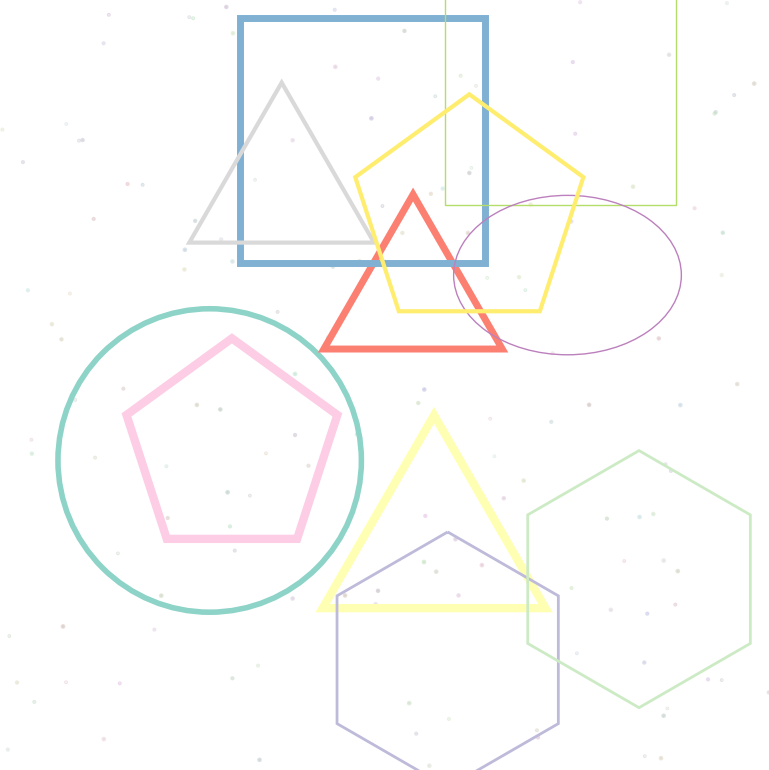[{"shape": "circle", "thickness": 2, "radius": 0.99, "center": [0.272, 0.402]}, {"shape": "triangle", "thickness": 3, "radius": 0.84, "center": [0.564, 0.294]}, {"shape": "hexagon", "thickness": 1, "radius": 0.83, "center": [0.581, 0.143]}, {"shape": "triangle", "thickness": 2.5, "radius": 0.67, "center": [0.536, 0.614]}, {"shape": "square", "thickness": 2.5, "radius": 0.79, "center": [0.471, 0.818]}, {"shape": "square", "thickness": 0.5, "radius": 0.75, "center": [0.728, 0.884]}, {"shape": "pentagon", "thickness": 3, "radius": 0.72, "center": [0.301, 0.417]}, {"shape": "triangle", "thickness": 1.5, "radius": 0.69, "center": [0.366, 0.754]}, {"shape": "oval", "thickness": 0.5, "radius": 0.74, "center": [0.737, 0.643]}, {"shape": "hexagon", "thickness": 1, "radius": 0.83, "center": [0.83, 0.248]}, {"shape": "pentagon", "thickness": 1.5, "radius": 0.78, "center": [0.61, 0.722]}]